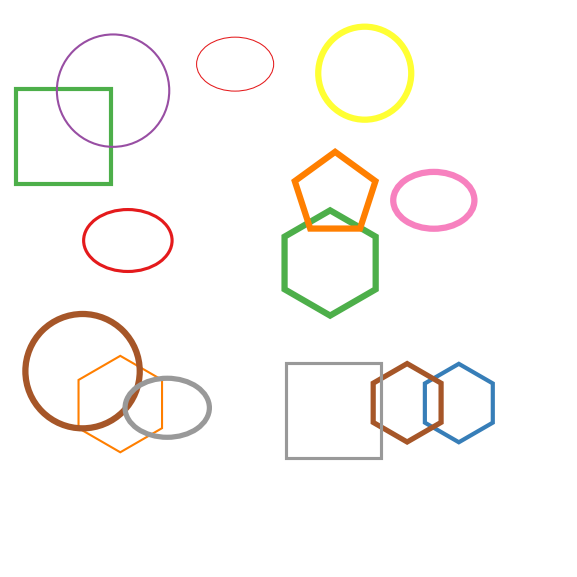[{"shape": "oval", "thickness": 1.5, "radius": 0.38, "center": [0.221, 0.583]}, {"shape": "oval", "thickness": 0.5, "radius": 0.33, "center": [0.407, 0.888]}, {"shape": "hexagon", "thickness": 2, "radius": 0.34, "center": [0.795, 0.301]}, {"shape": "square", "thickness": 2, "radius": 0.41, "center": [0.111, 0.763]}, {"shape": "hexagon", "thickness": 3, "radius": 0.46, "center": [0.572, 0.544]}, {"shape": "circle", "thickness": 1, "radius": 0.49, "center": [0.196, 0.842]}, {"shape": "pentagon", "thickness": 3, "radius": 0.37, "center": [0.58, 0.663]}, {"shape": "hexagon", "thickness": 1, "radius": 0.42, "center": [0.208, 0.299]}, {"shape": "circle", "thickness": 3, "radius": 0.4, "center": [0.632, 0.872]}, {"shape": "circle", "thickness": 3, "radius": 0.5, "center": [0.143, 0.356]}, {"shape": "hexagon", "thickness": 2.5, "radius": 0.34, "center": [0.705, 0.302]}, {"shape": "oval", "thickness": 3, "radius": 0.35, "center": [0.751, 0.652]}, {"shape": "oval", "thickness": 2.5, "radius": 0.37, "center": [0.29, 0.293]}, {"shape": "square", "thickness": 1.5, "radius": 0.41, "center": [0.578, 0.288]}]